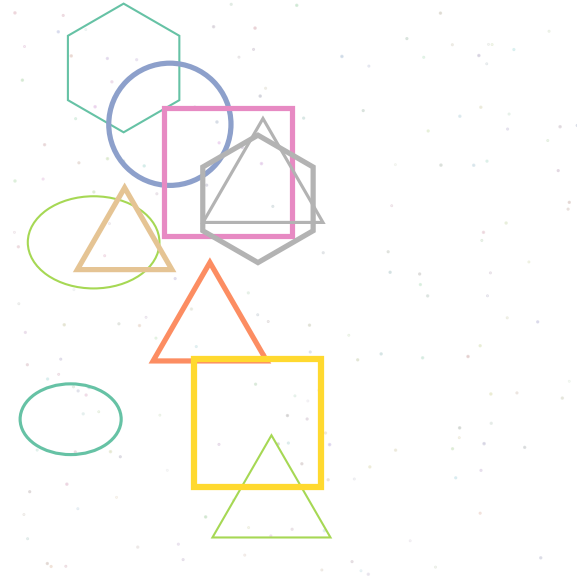[{"shape": "oval", "thickness": 1.5, "radius": 0.44, "center": [0.122, 0.273]}, {"shape": "hexagon", "thickness": 1, "radius": 0.56, "center": [0.214, 0.881]}, {"shape": "triangle", "thickness": 2.5, "radius": 0.57, "center": [0.363, 0.431]}, {"shape": "circle", "thickness": 2.5, "radius": 0.53, "center": [0.294, 0.784]}, {"shape": "square", "thickness": 2.5, "radius": 0.55, "center": [0.394, 0.701]}, {"shape": "triangle", "thickness": 1, "radius": 0.59, "center": [0.47, 0.127]}, {"shape": "oval", "thickness": 1, "radius": 0.57, "center": [0.162, 0.579]}, {"shape": "square", "thickness": 3, "radius": 0.55, "center": [0.446, 0.267]}, {"shape": "triangle", "thickness": 2.5, "radius": 0.47, "center": [0.216, 0.58]}, {"shape": "triangle", "thickness": 1.5, "radius": 0.6, "center": [0.455, 0.674]}, {"shape": "hexagon", "thickness": 2.5, "radius": 0.55, "center": [0.447, 0.655]}]